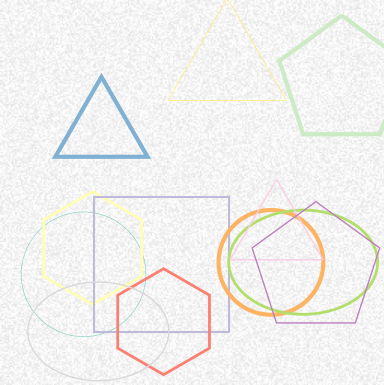[{"shape": "circle", "thickness": 0.5, "radius": 0.81, "center": [0.217, 0.288]}, {"shape": "hexagon", "thickness": 2, "radius": 0.73, "center": [0.241, 0.356]}, {"shape": "square", "thickness": 1.5, "radius": 0.88, "center": [0.419, 0.313]}, {"shape": "hexagon", "thickness": 2, "radius": 0.69, "center": [0.425, 0.164]}, {"shape": "triangle", "thickness": 3, "radius": 0.69, "center": [0.263, 0.662]}, {"shape": "circle", "thickness": 3, "radius": 0.68, "center": [0.704, 0.318]}, {"shape": "oval", "thickness": 2, "radius": 0.97, "center": [0.788, 0.319]}, {"shape": "triangle", "thickness": 1, "radius": 0.7, "center": [0.718, 0.395]}, {"shape": "oval", "thickness": 1, "radius": 0.92, "center": [0.255, 0.139]}, {"shape": "pentagon", "thickness": 1, "radius": 0.87, "center": [0.821, 0.302]}, {"shape": "pentagon", "thickness": 3, "radius": 0.85, "center": [0.888, 0.789]}, {"shape": "triangle", "thickness": 0.5, "radius": 0.89, "center": [0.59, 0.827]}]